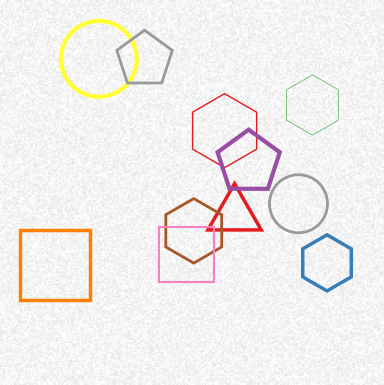[{"shape": "triangle", "thickness": 2.5, "radius": 0.4, "center": [0.609, 0.443]}, {"shape": "hexagon", "thickness": 1, "radius": 0.48, "center": [0.583, 0.661]}, {"shape": "hexagon", "thickness": 2.5, "radius": 0.36, "center": [0.849, 0.317]}, {"shape": "hexagon", "thickness": 0.5, "radius": 0.39, "center": [0.812, 0.727]}, {"shape": "pentagon", "thickness": 3, "radius": 0.42, "center": [0.646, 0.578]}, {"shape": "square", "thickness": 2.5, "radius": 0.45, "center": [0.142, 0.313]}, {"shape": "circle", "thickness": 3, "radius": 0.49, "center": [0.257, 0.847]}, {"shape": "hexagon", "thickness": 2, "radius": 0.42, "center": [0.503, 0.4]}, {"shape": "square", "thickness": 1.5, "radius": 0.36, "center": [0.483, 0.34]}, {"shape": "pentagon", "thickness": 2, "radius": 0.38, "center": [0.375, 0.846]}, {"shape": "circle", "thickness": 2, "radius": 0.38, "center": [0.775, 0.471]}]